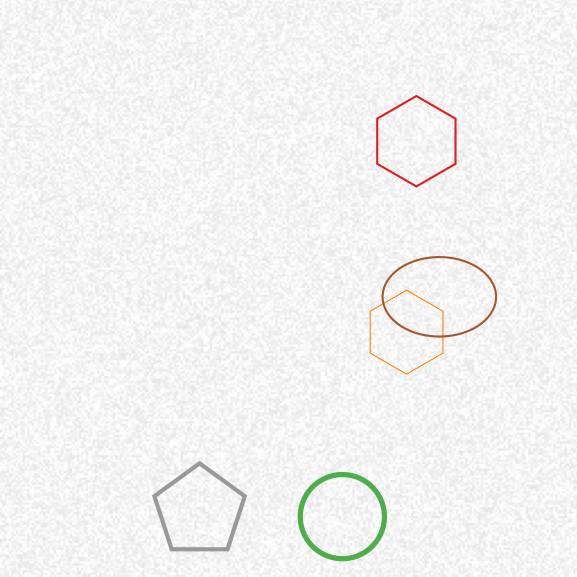[{"shape": "hexagon", "thickness": 1, "radius": 0.39, "center": [0.721, 0.755]}, {"shape": "circle", "thickness": 2.5, "radius": 0.36, "center": [0.593, 0.105]}, {"shape": "hexagon", "thickness": 0.5, "radius": 0.36, "center": [0.704, 0.424]}, {"shape": "oval", "thickness": 1, "radius": 0.49, "center": [0.761, 0.485]}, {"shape": "pentagon", "thickness": 2, "radius": 0.41, "center": [0.346, 0.115]}]